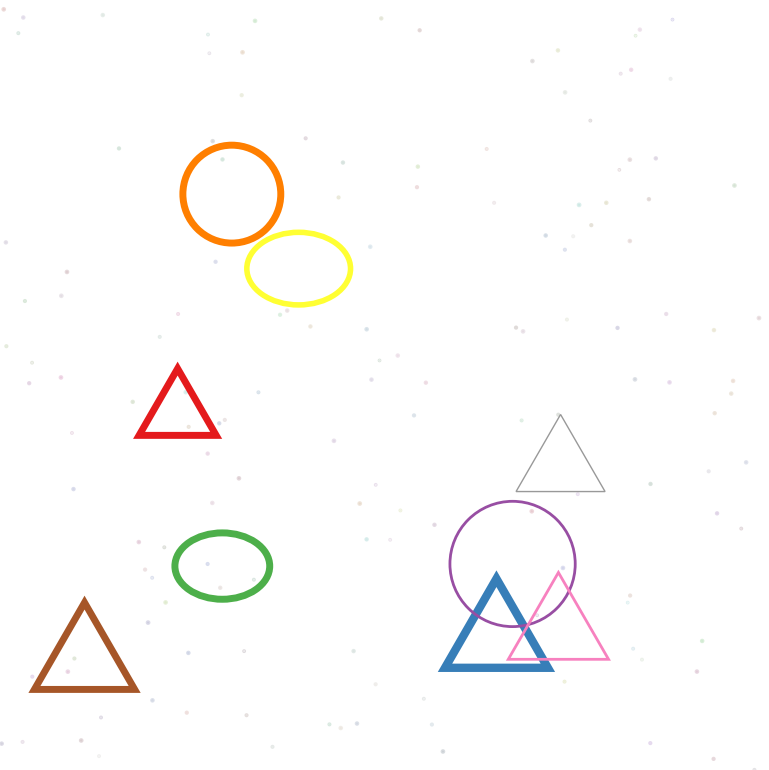[{"shape": "triangle", "thickness": 2.5, "radius": 0.29, "center": [0.231, 0.463]}, {"shape": "triangle", "thickness": 3, "radius": 0.39, "center": [0.645, 0.171]}, {"shape": "oval", "thickness": 2.5, "radius": 0.31, "center": [0.289, 0.265]}, {"shape": "circle", "thickness": 1, "radius": 0.41, "center": [0.666, 0.268]}, {"shape": "circle", "thickness": 2.5, "radius": 0.32, "center": [0.301, 0.748]}, {"shape": "oval", "thickness": 2, "radius": 0.34, "center": [0.388, 0.651]}, {"shape": "triangle", "thickness": 2.5, "radius": 0.38, "center": [0.11, 0.142]}, {"shape": "triangle", "thickness": 1, "radius": 0.38, "center": [0.725, 0.181]}, {"shape": "triangle", "thickness": 0.5, "radius": 0.33, "center": [0.728, 0.395]}]